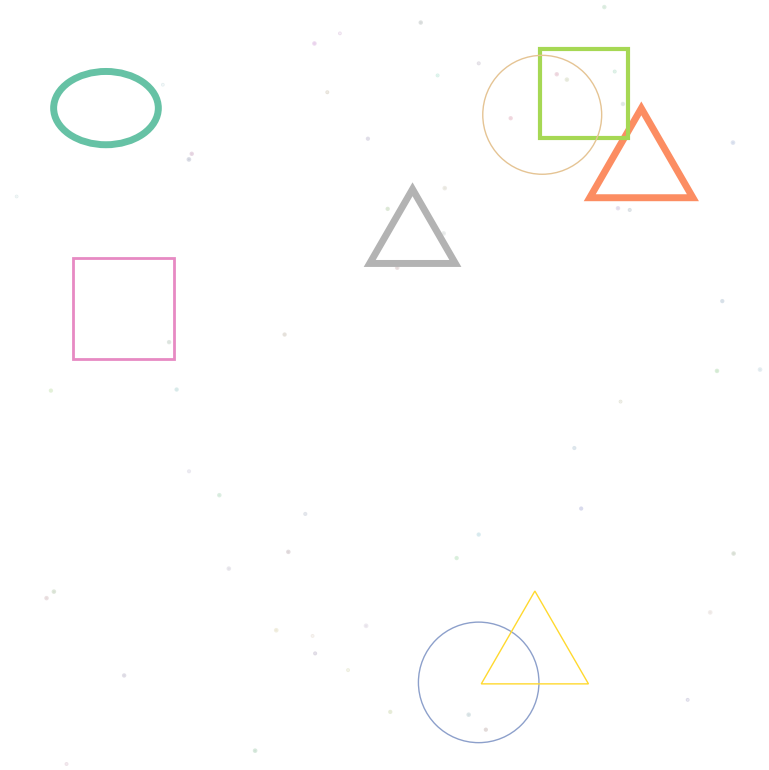[{"shape": "oval", "thickness": 2.5, "radius": 0.34, "center": [0.138, 0.86]}, {"shape": "triangle", "thickness": 2.5, "radius": 0.39, "center": [0.833, 0.782]}, {"shape": "circle", "thickness": 0.5, "radius": 0.39, "center": [0.622, 0.114]}, {"shape": "square", "thickness": 1, "radius": 0.33, "center": [0.16, 0.6]}, {"shape": "square", "thickness": 1.5, "radius": 0.29, "center": [0.758, 0.879]}, {"shape": "triangle", "thickness": 0.5, "radius": 0.4, "center": [0.695, 0.152]}, {"shape": "circle", "thickness": 0.5, "radius": 0.39, "center": [0.704, 0.851]}, {"shape": "triangle", "thickness": 2.5, "radius": 0.32, "center": [0.536, 0.69]}]